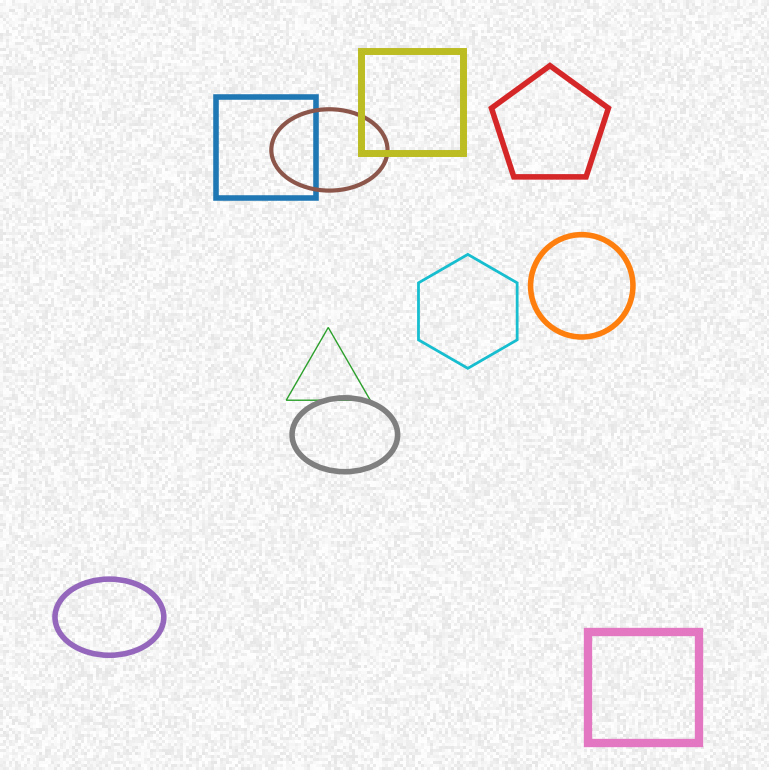[{"shape": "square", "thickness": 2, "radius": 0.33, "center": [0.345, 0.809]}, {"shape": "circle", "thickness": 2, "radius": 0.33, "center": [0.756, 0.629]}, {"shape": "triangle", "thickness": 0.5, "radius": 0.31, "center": [0.426, 0.512]}, {"shape": "pentagon", "thickness": 2, "radius": 0.4, "center": [0.714, 0.835]}, {"shape": "oval", "thickness": 2, "radius": 0.35, "center": [0.142, 0.198]}, {"shape": "oval", "thickness": 1.5, "radius": 0.38, "center": [0.428, 0.805]}, {"shape": "square", "thickness": 3, "radius": 0.36, "center": [0.836, 0.107]}, {"shape": "oval", "thickness": 2, "radius": 0.34, "center": [0.448, 0.435]}, {"shape": "square", "thickness": 2.5, "radius": 0.33, "center": [0.535, 0.868]}, {"shape": "hexagon", "thickness": 1, "radius": 0.37, "center": [0.608, 0.596]}]